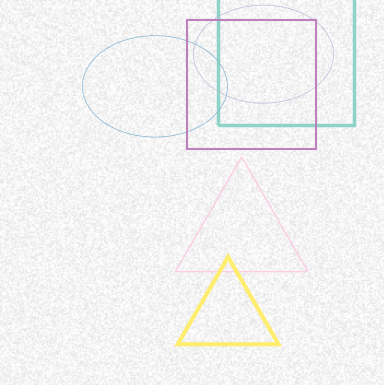[{"shape": "square", "thickness": 2.5, "radius": 0.89, "center": [0.743, 0.852]}, {"shape": "oval", "thickness": 0.5, "radius": 0.91, "center": [0.684, 0.859]}, {"shape": "oval", "thickness": 0.5, "radius": 0.94, "center": [0.403, 0.776]}, {"shape": "triangle", "thickness": 1, "radius": 0.99, "center": [0.628, 0.394]}, {"shape": "square", "thickness": 1.5, "radius": 0.84, "center": [0.654, 0.781]}, {"shape": "triangle", "thickness": 3, "radius": 0.76, "center": [0.592, 0.181]}]